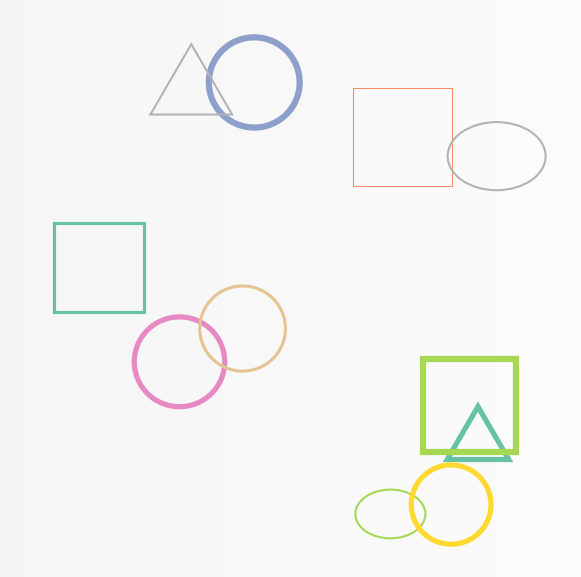[{"shape": "triangle", "thickness": 2.5, "radius": 0.31, "center": [0.822, 0.234]}, {"shape": "square", "thickness": 1.5, "radius": 0.38, "center": [0.17, 0.536]}, {"shape": "square", "thickness": 0.5, "radius": 0.43, "center": [0.693, 0.762]}, {"shape": "circle", "thickness": 3, "radius": 0.39, "center": [0.437, 0.856]}, {"shape": "circle", "thickness": 2.5, "radius": 0.39, "center": [0.309, 0.373]}, {"shape": "square", "thickness": 3, "radius": 0.4, "center": [0.808, 0.297]}, {"shape": "oval", "thickness": 1, "radius": 0.3, "center": [0.672, 0.109]}, {"shape": "circle", "thickness": 2.5, "radius": 0.34, "center": [0.776, 0.125]}, {"shape": "circle", "thickness": 1.5, "radius": 0.37, "center": [0.417, 0.43]}, {"shape": "triangle", "thickness": 1, "radius": 0.41, "center": [0.329, 0.841]}, {"shape": "oval", "thickness": 1, "radius": 0.42, "center": [0.854, 0.729]}]